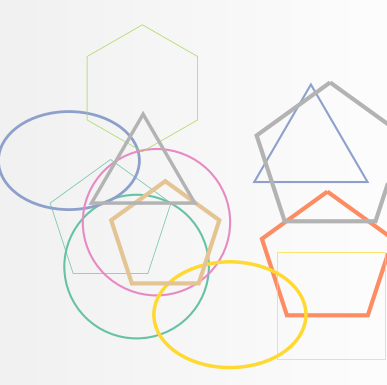[{"shape": "circle", "thickness": 1.5, "radius": 0.93, "center": [0.353, 0.308]}, {"shape": "pentagon", "thickness": 0.5, "radius": 0.82, "center": [0.285, 0.422]}, {"shape": "pentagon", "thickness": 3, "radius": 0.89, "center": [0.845, 0.325]}, {"shape": "triangle", "thickness": 1.5, "radius": 0.84, "center": [0.802, 0.612]}, {"shape": "oval", "thickness": 2, "radius": 0.91, "center": [0.178, 0.583]}, {"shape": "circle", "thickness": 1.5, "radius": 0.95, "center": [0.404, 0.423]}, {"shape": "hexagon", "thickness": 0.5, "radius": 0.82, "center": [0.367, 0.771]}, {"shape": "oval", "thickness": 2.5, "radius": 0.98, "center": [0.593, 0.183]}, {"shape": "square", "thickness": 0.5, "radius": 0.7, "center": [0.855, 0.206]}, {"shape": "pentagon", "thickness": 3, "radius": 0.73, "center": [0.427, 0.383]}, {"shape": "pentagon", "thickness": 3, "radius": 1.0, "center": [0.852, 0.587]}, {"shape": "triangle", "thickness": 2.5, "radius": 0.77, "center": [0.369, 0.55]}]